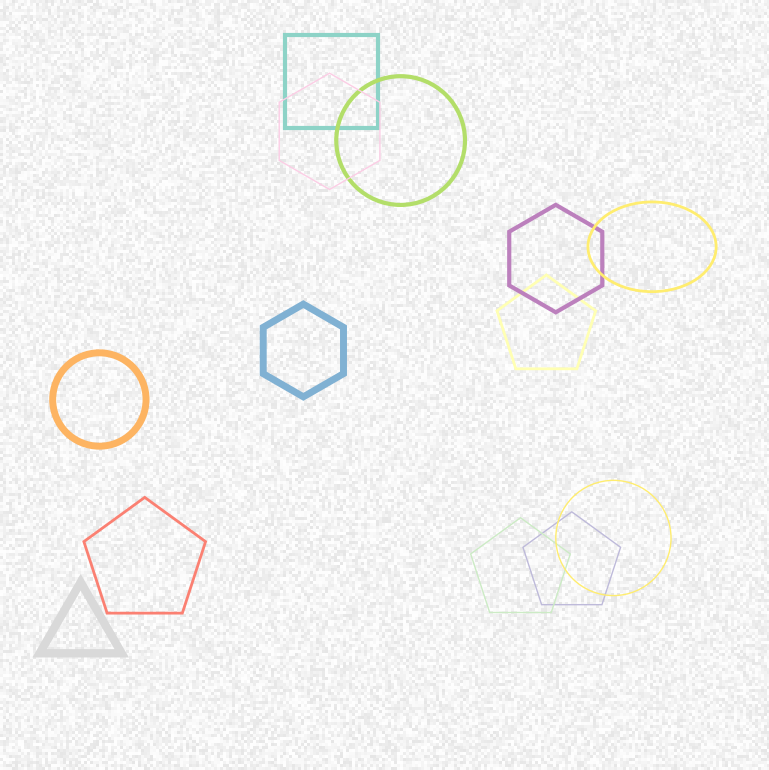[{"shape": "square", "thickness": 1.5, "radius": 0.3, "center": [0.431, 0.894]}, {"shape": "pentagon", "thickness": 1, "radius": 0.34, "center": [0.71, 0.576]}, {"shape": "pentagon", "thickness": 0.5, "radius": 0.33, "center": [0.743, 0.269]}, {"shape": "pentagon", "thickness": 1, "radius": 0.42, "center": [0.188, 0.271]}, {"shape": "hexagon", "thickness": 2.5, "radius": 0.3, "center": [0.394, 0.545]}, {"shape": "circle", "thickness": 2.5, "radius": 0.3, "center": [0.129, 0.481]}, {"shape": "circle", "thickness": 1.5, "radius": 0.42, "center": [0.52, 0.817]}, {"shape": "hexagon", "thickness": 0.5, "radius": 0.38, "center": [0.428, 0.829]}, {"shape": "triangle", "thickness": 3, "radius": 0.31, "center": [0.105, 0.182]}, {"shape": "hexagon", "thickness": 1.5, "radius": 0.35, "center": [0.722, 0.664]}, {"shape": "pentagon", "thickness": 0.5, "radius": 0.34, "center": [0.676, 0.26]}, {"shape": "circle", "thickness": 0.5, "radius": 0.37, "center": [0.797, 0.301]}, {"shape": "oval", "thickness": 1, "radius": 0.42, "center": [0.847, 0.679]}]